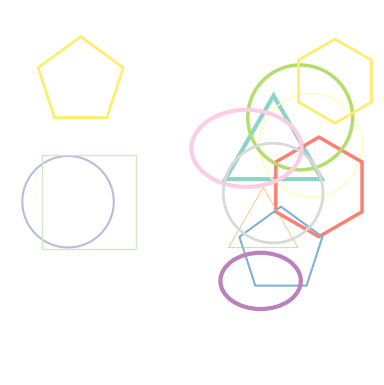[{"shape": "triangle", "thickness": 3, "radius": 0.72, "center": [0.711, 0.607]}, {"shape": "circle", "thickness": 1, "radius": 0.67, "center": [0.808, 0.623]}, {"shape": "circle", "thickness": 1.5, "radius": 0.59, "center": [0.177, 0.476]}, {"shape": "hexagon", "thickness": 2.5, "radius": 0.65, "center": [0.828, 0.515]}, {"shape": "pentagon", "thickness": 1.5, "radius": 0.57, "center": [0.73, 0.35]}, {"shape": "triangle", "thickness": 0.5, "radius": 0.52, "center": [0.684, 0.409]}, {"shape": "circle", "thickness": 2.5, "radius": 0.68, "center": [0.78, 0.695]}, {"shape": "oval", "thickness": 3, "radius": 0.71, "center": [0.64, 0.615]}, {"shape": "circle", "thickness": 2, "radius": 0.65, "center": [0.709, 0.498]}, {"shape": "oval", "thickness": 3, "radius": 0.52, "center": [0.677, 0.27]}, {"shape": "square", "thickness": 1, "radius": 0.61, "center": [0.232, 0.476]}, {"shape": "hexagon", "thickness": 2, "radius": 0.55, "center": [0.87, 0.789]}, {"shape": "pentagon", "thickness": 2, "radius": 0.58, "center": [0.21, 0.789]}]